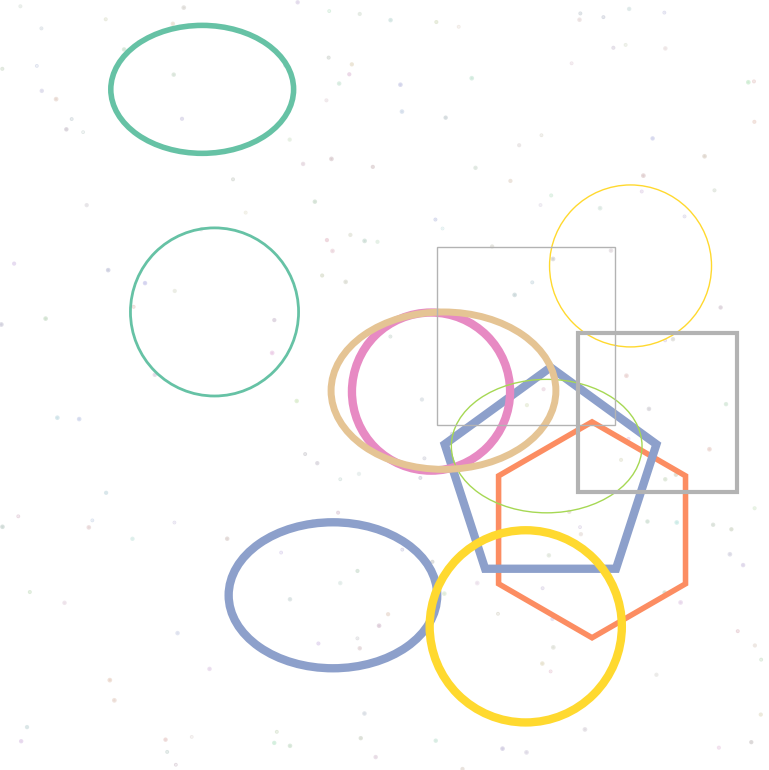[{"shape": "circle", "thickness": 1, "radius": 0.55, "center": [0.279, 0.595]}, {"shape": "oval", "thickness": 2, "radius": 0.59, "center": [0.263, 0.884]}, {"shape": "hexagon", "thickness": 2, "radius": 0.7, "center": [0.769, 0.312]}, {"shape": "oval", "thickness": 3, "radius": 0.68, "center": [0.432, 0.227]}, {"shape": "pentagon", "thickness": 3, "radius": 0.72, "center": [0.715, 0.378]}, {"shape": "circle", "thickness": 3, "radius": 0.51, "center": [0.56, 0.491]}, {"shape": "oval", "thickness": 0.5, "radius": 0.62, "center": [0.71, 0.421]}, {"shape": "circle", "thickness": 0.5, "radius": 0.53, "center": [0.819, 0.655]}, {"shape": "circle", "thickness": 3, "radius": 0.62, "center": [0.683, 0.187]}, {"shape": "oval", "thickness": 2.5, "radius": 0.73, "center": [0.576, 0.493]}, {"shape": "square", "thickness": 1.5, "radius": 0.52, "center": [0.854, 0.464]}, {"shape": "square", "thickness": 0.5, "radius": 0.58, "center": [0.683, 0.564]}]